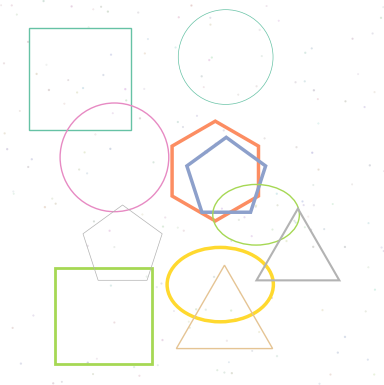[{"shape": "square", "thickness": 1, "radius": 0.66, "center": [0.208, 0.796]}, {"shape": "circle", "thickness": 0.5, "radius": 0.62, "center": [0.586, 0.852]}, {"shape": "hexagon", "thickness": 2.5, "radius": 0.65, "center": [0.559, 0.556]}, {"shape": "pentagon", "thickness": 2.5, "radius": 0.54, "center": [0.588, 0.536]}, {"shape": "circle", "thickness": 1, "radius": 0.71, "center": [0.297, 0.591]}, {"shape": "square", "thickness": 2, "radius": 0.63, "center": [0.27, 0.179]}, {"shape": "oval", "thickness": 1, "radius": 0.56, "center": [0.665, 0.442]}, {"shape": "oval", "thickness": 2.5, "radius": 0.69, "center": [0.572, 0.261]}, {"shape": "triangle", "thickness": 1, "radius": 0.72, "center": [0.583, 0.167]}, {"shape": "triangle", "thickness": 1.5, "radius": 0.62, "center": [0.774, 0.334]}, {"shape": "pentagon", "thickness": 0.5, "radius": 0.54, "center": [0.318, 0.359]}]